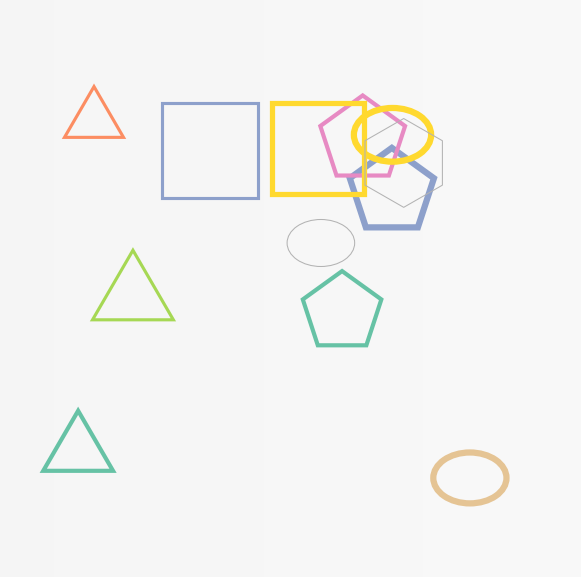[{"shape": "triangle", "thickness": 2, "radius": 0.35, "center": [0.134, 0.219]}, {"shape": "pentagon", "thickness": 2, "radius": 0.36, "center": [0.589, 0.459]}, {"shape": "triangle", "thickness": 1.5, "radius": 0.29, "center": [0.162, 0.791]}, {"shape": "pentagon", "thickness": 3, "radius": 0.38, "center": [0.674, 0.667]}, {"shape": "square", "thickness": 1.5, "radius": 0.41, "center": [0.362, 0.738]}, {"shape": "pentagon", "thickness": 2, "radius": 0.38, "center": [0.624, 0.757]}, {"shape": "triangle", "thickness": 1.5, "radius": 0.4, "center": [0.229, 0.485]}, {"shape": "square", "thickness": 2.5, "radius": 0.39, "center": [0.547, 0.742]}, {"shape": "oval", "thickness": 3, "radius": 0.33, "center": [0.675, 0.766]}, {"shape": "oval", "thickness": 3, "radius": 0.31, "center": [0.808, 0.172]}, {"shape": "oval", "thickness": 0.5, "radius": 0.29, "center": [0.552, 0.578]}, {"shape": "hexagon", "thickness": 0.5, "radius": 0.38, "center": [0.695, 0.717]}]